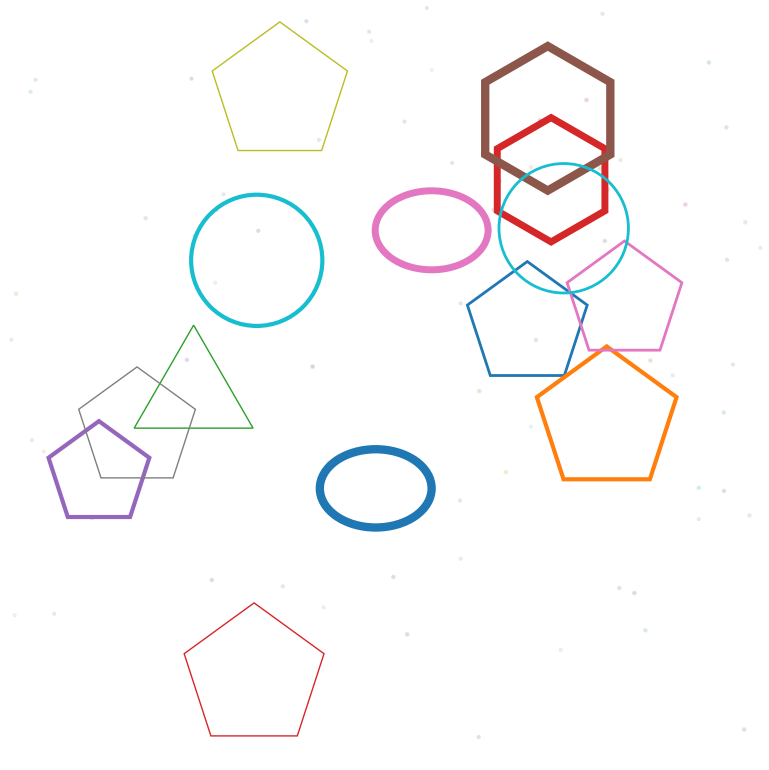[{"shape": "oval", "thickness": 3, "radius": 0.36, "center": [0.488, 0.366]}, {"shape": "pentagon", "thickness": 1, "radius": 0.41, "center": [0.685, 0.579]}, {"shape": "pentagon", "thickness": 1.5, "radius": 0.48, "center": [0.788, 0.455]}, {"shape": "triangle", "thickness": 0.5, "radius": 0.45, "center": [0.251, 0.489]}, {"shape": "pentagon", "thickness": 0.5, "radius": 0.48, "center": [0.33, 0.122]}, {"shape": "hexagon", "thickness": 2.5, "radius": 0.4, "center": [0.716, 0.767]}, {"shape": "pentagon", "thickness": 1.5, "radius": 0.34, "center": [0.128, 0.384]}, {"shape": "hexagon", "thickness": 3, "radius": 0.47, "center": [0.711, 0.846]}, {"shape": "oval", "thickness": 2.5, "radius": 0.37, "center": [0.561, 0.701]}, {"shape": "pentagon", "thickness": 1, "radius": 0.39, "center": [0.811, 0.609]}, {"shape": "pentagon", "thickness": 0.5, "radius": 0.4, "center": [0.178, 0.444]}, {"shape": "pentagon", "thickness": 0.5, "radius": 0.46, "center": [0.363, 0.879]}, {"shape": "circle", "thickness": 1, "radius": 0.42, "center": [0.732, 0.704]}, {"shape": "circle", "thickness": 1.5, "radius": 0.43, "center": [0.333, 0.662]}]